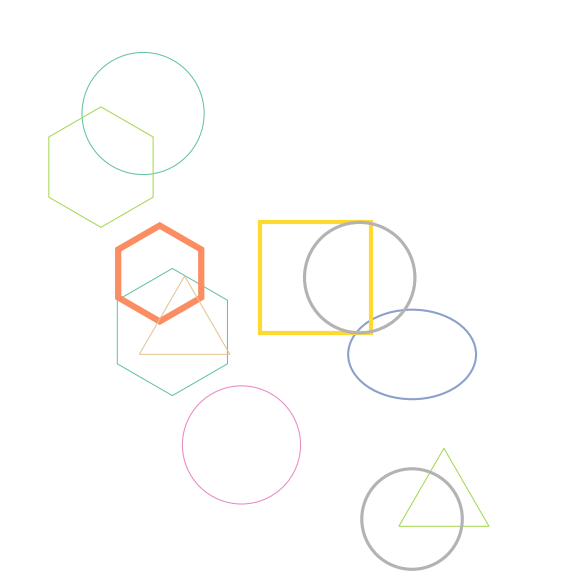[{"shape": "circle", "thickness": 0.5, "radius": 0.53, "center": [0.248, 0.803]}, {"shape": "hexagon", "thickness": 0.5, "radius": 0.55, "center": [0.298, 0.424]}, {"shape": "hexagon", "thickness": 3, "radius": 0.42, "center": [0.277, 0.526]}, {"shape": "oval", "thickness": 1, "radius": 0.55, "center": [0.714, 0.385]}, {"shape": "circle", "thickness": 0.5, "radius": 0.51, "center": [0.418, 0.229]}, {"shape": "hexagon", "thickness": 0.5, "radius": 0.52, "center": [0.175, 0.71]}, {"shape": "triangle", "thickness": 0.5, "radius": 0.45, "center": [0.769, 0.133]}, {"shape": "square", "thickness": 2, "radius": 0.48, "center": [0.547, 0.519]}, {"shape": "triangle", "thickness": 0.5, "radius": 0.45, "center": [0.32, 0.431]}, {"shape": "circle", "thickness": 1.5, "radius": 0.44, "center": [0.713, 0.1]}, {"shape": "circle", "thickness": 1.5, "radius": 0.48, "center": [0.623, 0.518]}]